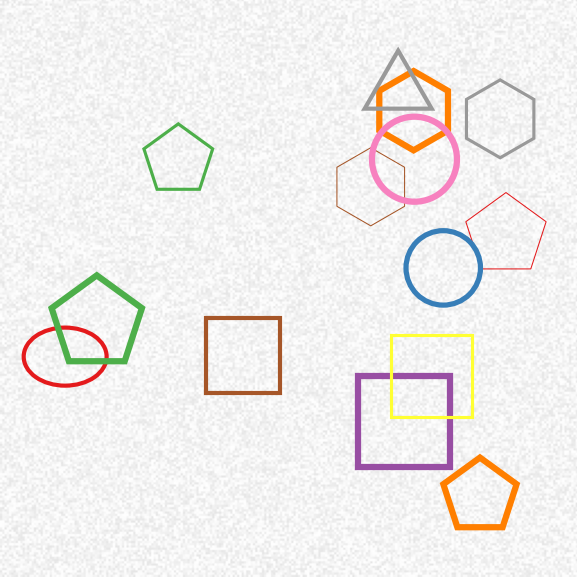[{"shape": "pentagon", "thickness": 0.5, "radius": 0.37, "center": [0.876, 0.593]}, {"shape": "oval", "thickness": 2, "radius": 0.36, "center": [0.113, 0.382]}, {"shape": "circle", "thickness": 2.5, "radius": 0.32, "center": [0.768, 0.535]}, {"shape": "pentagon", "thickness": 1.5, "radius": 0.31, "center": [0.309, 0.722]}, {"shape": "pentagon", "thickness": 3, "radius": 0.41, "center": [0.168, 0.44]}, {"shape": "square", "thickness": 3, "radius": 0.4, "center": [0.7, 0.269]}, {"shape": "pentagon", "thickness": 3, "radius": 0.33, "center": [0.831, 0.14]}, {"shape": "hexagon", "thickness": 3, "radius": 0.34, "center": [0.716, 0.808]}, {"shape": "square", "thickness": 1.5, "radius": 0.35, "center": [0.747, 0.348]}, {"shape": "square", "thickness": 2, "radius": 0.32, "center": [0.421, 0.384]}, {"shape": "hexagon", "thickness": 0.5, "radius": 0.34, "center": [0.642, 0.676]}, {"shape": "circle", "thickness": 3, "radius": 0.37, "center": [0.718, 0.723]}, {"shape": "triangle", "thickness": 2, "radius": 0.33, "center": [0.689, 0.844]}, {"shape": "hexagon", "thickness": 1.5, "radius": 0.34, "center": [0.866, 0.793]}]